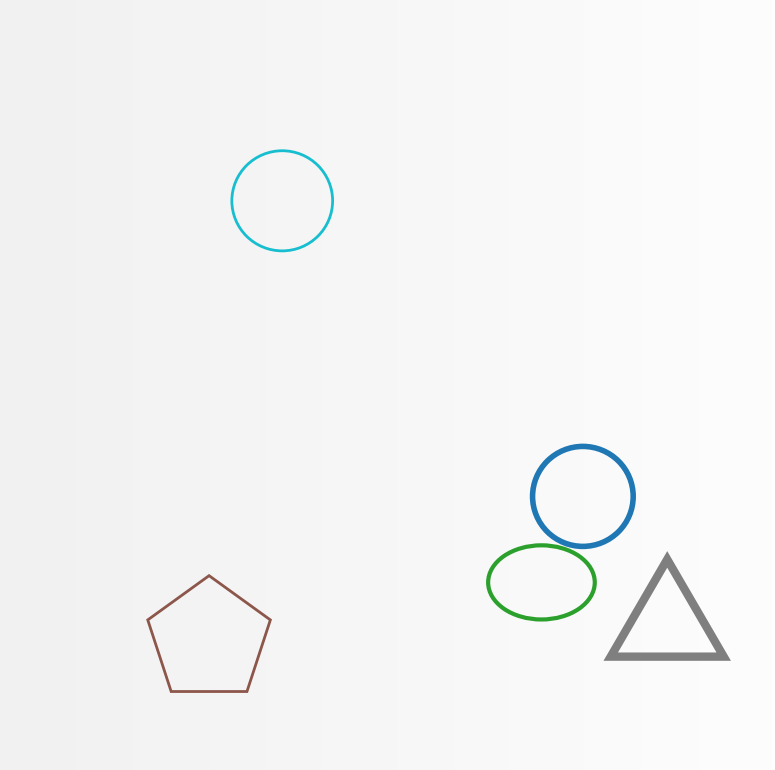[{"shape": "circle", "thickness": 2, "radius": 0.32, "center": [0.752, 0.355]}, {"shape": "oval", "thickness": 1.5, "radius": 0.34, "center": [0.699, 0.244]}, {"shape": "pentagon", "thickness": 1, "radius": 0.42, "center": [0.27, 0.169]}, {"shape": "triangle", "thickness": 3, "radius": 0.42, "center": [0.861, 0.189]}, {"shape": "circle", "thickness": 1, "radius": 0.33, "center": [0.364, 0.739]}]